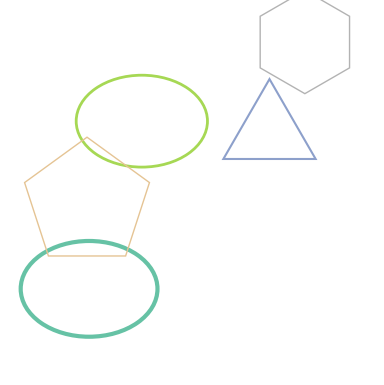[{"shape": "oval", "thickness": 3, "radius": 0.89, "center": [0.231, 0.25]}, {"shape": "triangle", "thickness": 1.5, "radius": 0.69, "center": [0.7, 0.656]}, {"shape": "oval", "thickness": 2, "radius": 0.85, "center": [0.368, 0.685]}, {"shape": "pentagon", "thickness": 1, "radius": 0.85, "center": [0.226, 0.473]}, {"shape": "hexagon", "thickness": 1, "radius": 0.67, "center": [0.792, 0.891]}]